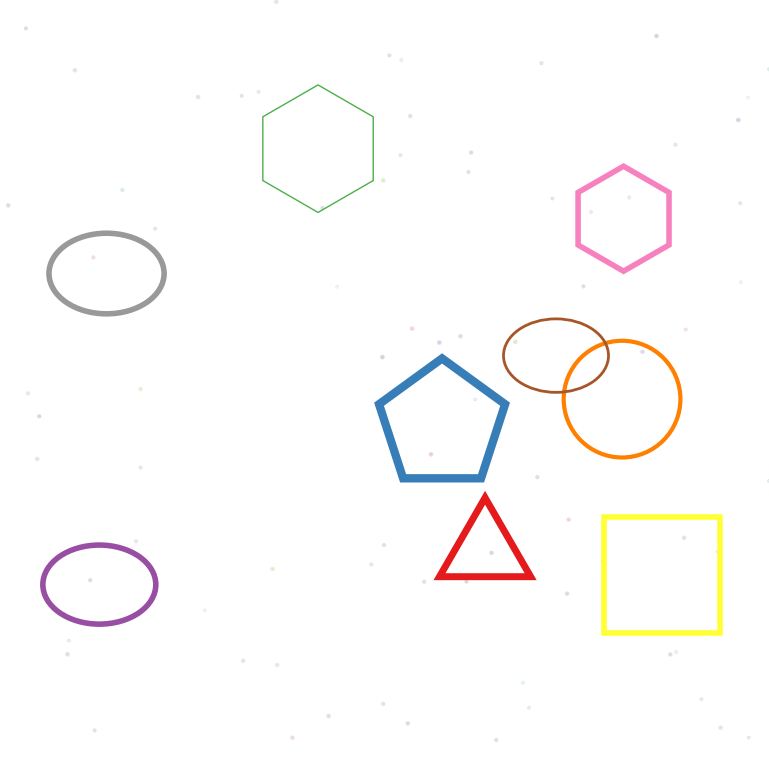[{"shape": "triangle", "thickness": 2.5, "radius": 0.34, "center": [0.63, 0.285]}, {"shape": "pentagon", "thickness": 3, "radius": 0.43, "center": [0.574, 0.448]}, {"shape": "hexagon", "thickness": 0.5, "radius": 0.41, "center": [0.413, 0.807]}, {"shape": "oval", "thickness": 2, "radius": 0.37, "center": [0.129, 0.241]}, {"shape": "circle", "thickness": 1.5, "radius": 0.38, "center": [0.808, 0.482]}, {"shape": "square", "thickness": 2, "radius": 0.38, "center": [0.86, 0.253]}, {"shape": "oval", "thickness": 1, "radius": 0.34, "center": [0.722, 0.538]}, {"shape": "hexagon", "thickness": 2, "radius": 0.34, "center": [0.81, 0.716]}, {"shape": "oval", "thickness": 2, "radius": 0.37, "center": [0.138, 0.645]}]